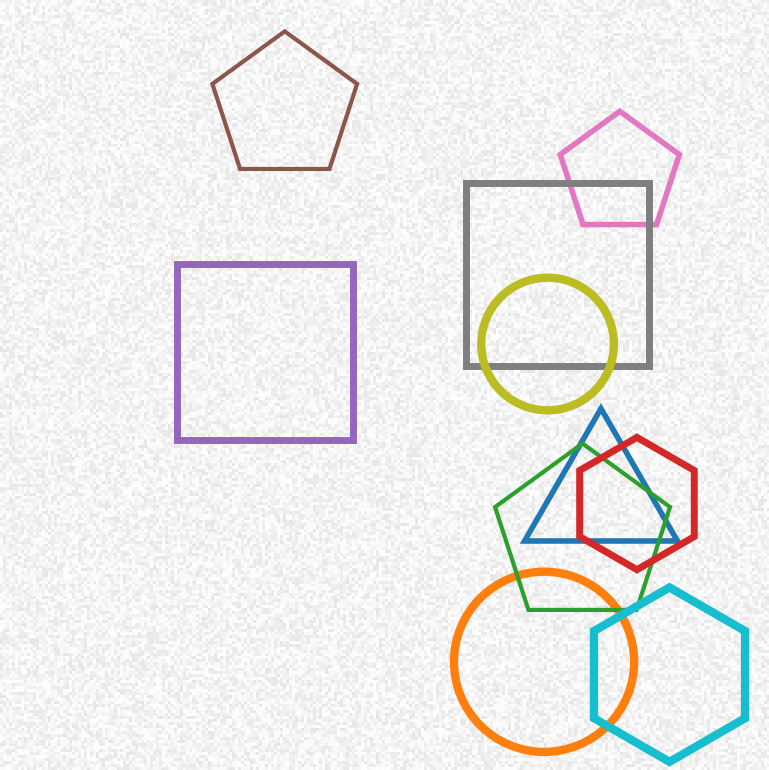[{"shape": "triangle", "thickness": 2, "radius": 0.57, "center": [0.781, 0.355]}, {"shape": "circle", "thickness": 3, "radius": 0.59, "center": [0.707, 0.141]}, {"shape": "pentagon", "thickness": 1.5, "radius": 0.6, "center": [0.757, 0.305]}, {"shape": "hexagon", "thickness": 2.5, "radius": 0.43, "center": [0.827, 0.346]}, {"shape": "square", "thickness": 2.5, "radius": 0.57, "center": [0.345, 0.543]}, {"shape": "pentagon", "thickness": 1.5, "radius": 0.49, "center": [0.37, 0.86]}, {"shape": "pentagon", "thickness": 2, "radius": 0.41, "center": [0.805, 0.774]}, {"shape": "square", "thickness": 2.5, "radius": 0.59, "center": [0.724, 0.643]}, {"shape": "circle", "thickness": 3, "radius": 0.43, "center": [0.711, 0.553]}, {"shape": "hexagon", "thickness": 3, "radius": 0.57, "center": [0.869, 0.124]}]